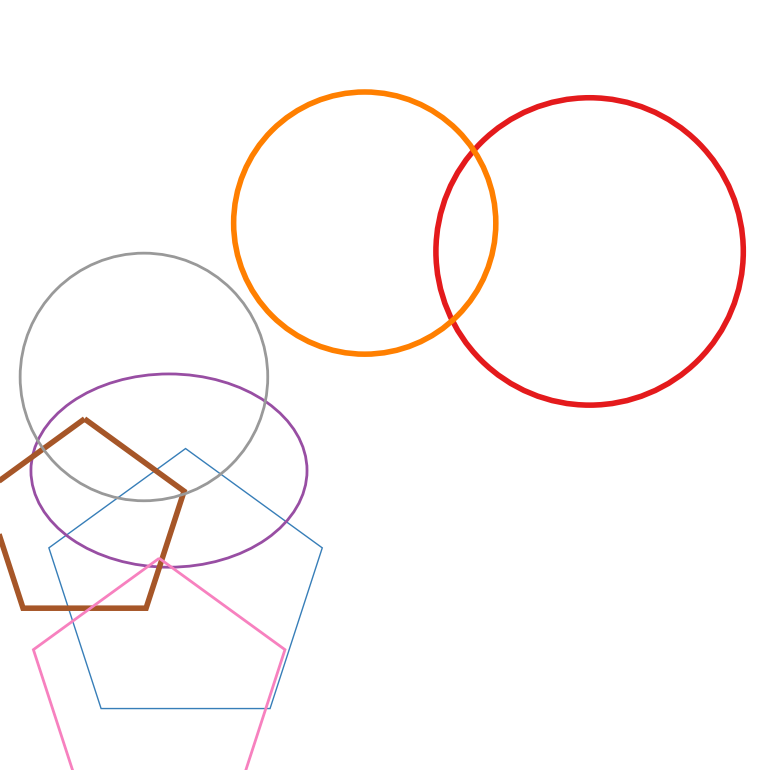[{"shape": "circle", "thickness": 2, "radius": 1.0, "center": [0.766, 0.673]}, {"shape": "pentagon", "thickness": 0.5, "radius": 0.93, "center": [0.241, 0.231]}, {"shape": "oval", "thickness": 1, "radius": 0.9, "center": [0.219, 0.389]}, {"shape": "circle", "thickness": 2, "radius": 0.85, "center": [0.474, 0.71]}, {"shape": "pentagon", "thickness": 2, "radius": 0.68, "center": [0.11, 0.32]}, {"shape": "pentagon", "thickness": 1, "radius": 0.86, "center": [0.207, 0.103]}, {"shape": "circle", "thickness": 1, "radius": 0.8, "center": [0.187, 0.51]}]